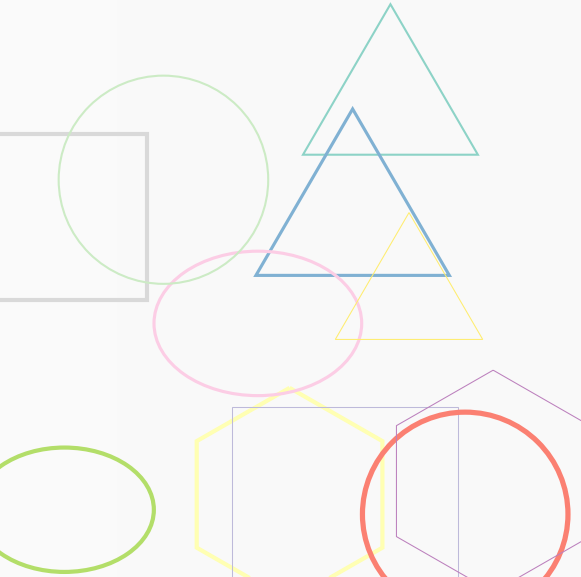[{"shape": "triangle", "thickness": 1, "radius": 0.87, "center": [0.672, 0.818]}, {"shape": "hexagon", "thickness": 2, "radius": 0.92, "center": [0.498, 0.143]}, {"shape": "square", "thickness": 0.5, "radius": 0.97, "center": [0.594, 0.1]}, {"shape": "circle", "thickness": 2.5, "radius": 0.88, "center": [0.8, 0.109]}, {"shape": "triangle", "thickness": 1.5, "radius": 0.96, "center": [0.607, 0.618]}, {"shape": "oval", "thickness": 2, "radius": 0.77, "center": [0.111, 0.116]}, {"shape": "oval", "thickness": 1.5, "radius": 0.89, "center": [0.444, 0.439]}, {"shape": "square", "thickness": 2, "radius": 0.72, "center": [0.11, 0.623]}, {"shape": "hexagon", "thickness": 0.5, "radius": 0.96, "center": [0.848, 0.166]}, {"shape": "circle", "thickness": 1, "radius": 0.9, "center": [0.281, 0.688]}, {"shape": "triangle", "thickness": 0.5, "radius": 0.73, "center": [0.704, 0.485]}]